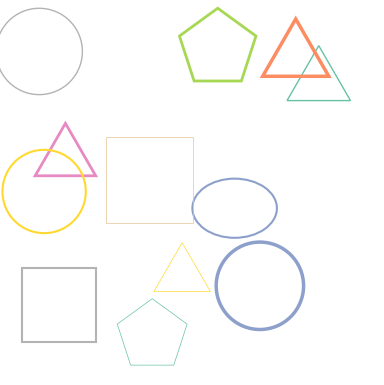[{"shape": "pentagon", "thickness": 0.5, "radius": 0.48, "center": [0.395, 0.129]}, {"shape": "triangle", "thickness": 1, "radius": 0.48, "center": [0.828, 0.786]}, {"shape": "triangle", "thickness": 2.5, "radius": 0.5, "center": [0.768, 0.851]}, {"shape": "oval", "thickness": 1.5, "radius": 0.55, "center": [0.609, 0.459]}, {"shape": "circle", "thickness": 2.5, "radius": 0.57, "center": [0.675, 0.258]}, {"shape": "triangle", "thickness": 2, "radius": 0.45, "center": [0.17, 0.589]}, {"shape": "pentagon", "thickness": 2, "radius": 0.52, "center": [0.566, 0.874]}, {"shape": "triangle", "thickness": 0.5, "radius": 0.42, "center": [0.473, 0.285]}, {"shape": "circle", "thickness": 1.5, "radius": 0.54, "center": [0.115, 0.503]}, {"shape": "square", "thickness": 0.5, "radius": 0.56, "center": [0.388, 0.533]}, {"shape": "circle", "thickness": 1, "radius": 0.56, "center": [0.102, 0.866]}, {"shape": "square", "thickness": 1.5, "radius": 0.48, "center": [0.153, 0.207]}]